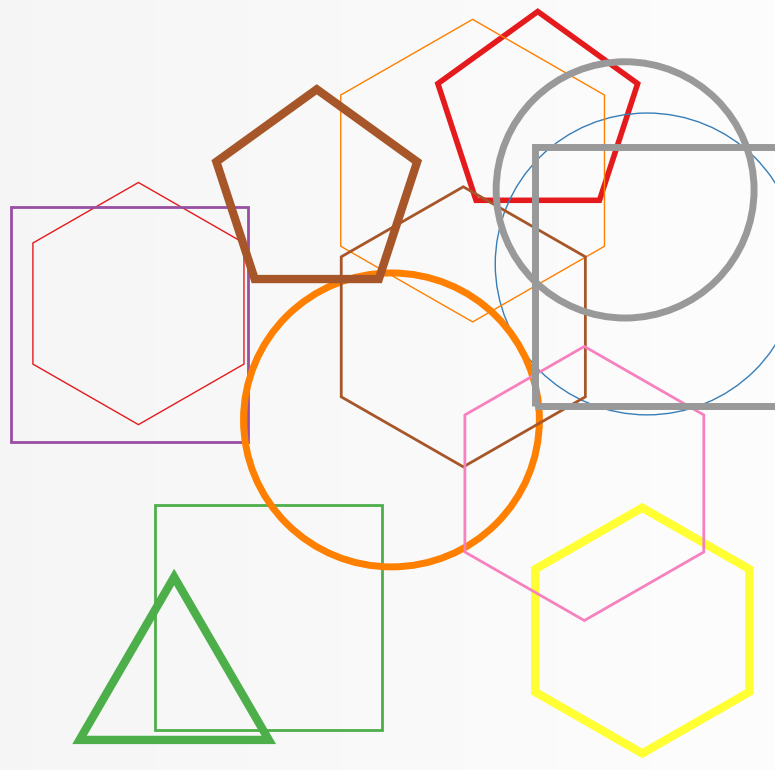[{"shape": "pentagon", "thickness": 2, "radius": 0.68, "center": [0.694, 0.85]}, {"shape": "hexagon", "thickness": 0.5, "radius": 0.79, "center": [0.179, 0.606]}, {"shape": "circle", "thickness": 0.5, "radius": 0.98, "center": [0.835, 0.657]}, {"shape": "square", "thickness": 1, "radius": 0.73, "center": [0.346, 0.198]}, {"shape": "triangle", "thickness": 3, "radius": 0.71, "center": [0.225, 0.11]}, {"shape": "square", "thickness": 1, "radius": 0.76, "center": [0.167, 0.579]}, {"shape": "hexagon", "thickness": 0.5, "radius": 0.98, "center": [0.61, 0.778]}, {"shape": "circle", "thickness": 2.5, "radius": 0.95, "center": [0.505, 0.455]}, {"shape": "hexagon", "thickness": 3, "radius": 0.8, "center": [0.829, 0.181]}, {"shape": "pentagon", "thickness": 3, "radius": 0.68, "center": [0.409, 0.748]}, {"shape": "hexagon", "thickness": 1, "radius": 0.91, "center": [0.598, 0.576]}, {"shape": "hexagon", "thickness": 1, "radius": 0.89, "center": [0.754, 0.372]}, {"shape": "square", "thickness": 2.5, "radius": 0.84, "center": [0.858, 0.64]}, {"shape": "circle", "thickness": 2.5, "radius": 0.83, "center": [0.807, 0.753]}]